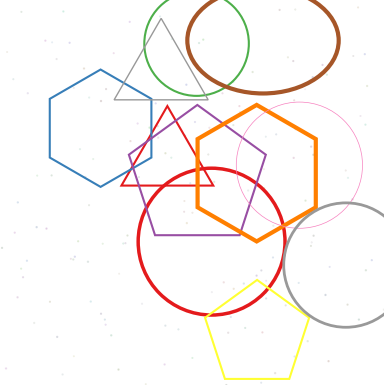[{"shape": "circle", "thickness": 2.5, "radius": 0.95, "center": [0.55, 0.372]}, {"shape": "triangle", "thickness": 1.5, "radius": 0.69, "center": [0.435, 0.587]}, {"shape": "hexagon", "thickness": 1.5, "radius": 0.76, "center": [0.261, 0.667]}, {"shape": "circle", "thickness": 1.5, "radius": 0.68, "center": [0.511, 0.887]}, {"shape": "pentagon", "thickness": 1.5, "radius": 0.94, "center": [0.513, 0.54]}, {"shape": "hexagon", "thickness": 3, "radius": 0.89, "center": [0.667, 0.55]}, {"shape": "pentagon", "thickness": 1.5, "radius": 0.71, "center": [0.668, 0.131]}, {"shape": "oval", "thickness": 3, "radius": 0.98, "center": [0.683, 0.895]}, {"shape": "circle", "thickness": 0.5, "radius": 0.82, "center": [0.778, 0.571]}, {"shape": "triangle", "thickness": 1, "radius": 0.71, "center": [0.419, 0.811]}, {"shape": "circle", "thickness": 2, "radius": 0.81, "center": [0.898, 0.311]}]